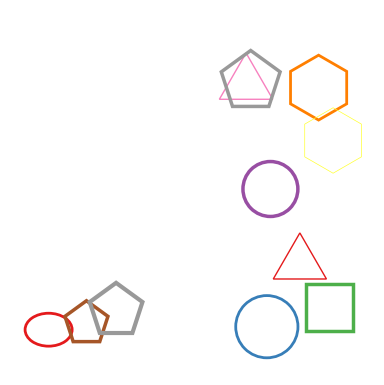[{"shape": "oval", "thickness": 2, "radius": 0.31, "center": [0.126, 0.144]}, {"shape": "triangle", "thickness": 1, "radius": 0.4, "center": [0.779, 0.315]}, {"shape": "circle", "thickness": 2, "radius": 0.4, "center": [0.693, 0.151]}, {"shape": "square", "thickness": 2.5, "radius": 0.3, "center": [0.857, 0.2]}, {"shape": "circle", "thickness": 2.5, "radius": 0.36, "center": [0.702, 0.509]}, {"shape": "hexagon", "thickness": 2, "radius": 0.42, "center": [0.828, 0.772]}, {"shape": "hexagon", "thickness": 0.5, "radius": 0.43, "center": [0.865, 0.635]}, {"shape": "pentagon", "thickness": 2.5, "radius": 0.29, "center": [0.225, 0.16]}, {"shape": "triangle", "thickness": 1, "radius": 0.4, "center": [0.639, 0.782]}, {"shape": "pentagon", "thickness": 3, "radius": 0.36, "center": [0.302, 0.193]}, {"shape": "pentagon", "thickness": 2.5, "radius": 0.4, "center": [0.651, 0.789]}]